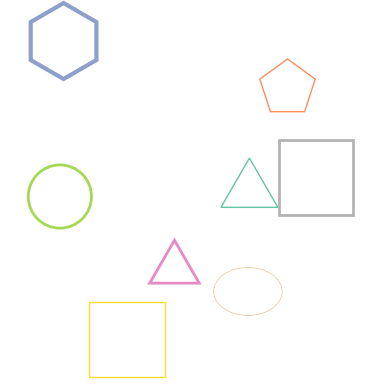[{"shape": "triangle", "thickness": 1, "radius": 0.43, "center": [0.648, 0.504]}, {"shape": "pentagon", "thickness": 1, "radius": 0.38, "center": [0.747, 0.771]}, {"shape": "hexagon", "thickness": 3, "radius": 0.49, "center": [0.165, 0.893]}, {"shape": "triangle", "thickness": 2, "radius": 0.37, "center": [0.453, 0.302]}, {"shape": "circle", "thickness": 2, "radius": 0.41, "center": [0.156, 0.49]}, {"shape": "square", "thickness": 1, "radius": 0.49, "center": [0.33, 0.119]}, {"shape": "oval", "thickness": 0.5, "radius": 0.45, "center": [0.644, 0.243]}, {"shape": "square", "thickness": 2, "radius": 0.49, "center": [0.821, 0.54]}]